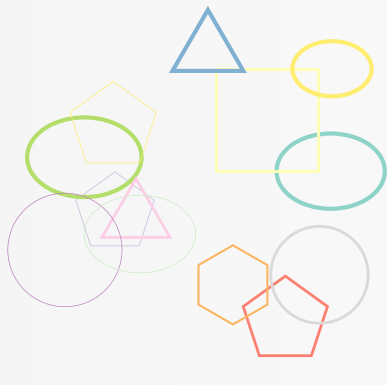[{"shape": "oval", "thickness": 3, "radius": 0.7, "center": [0.853, 0.555]}, {"shape": "square", "thickness": 2, "radius": 0.66, "center": [0.689, 0.689]}, {"shape": "pentagon", "thickness": 0.5, "radius": 0.53, "center": [0.297, 0.447]}, {"shape": "pentagon", "thickness": 2, "radius": 0.57, "center": [0.736, 0.169]}, {"shape": "triangle", "thickness": 3, "radius": 0.53, "center": [0.537, 0.869]}, {"shape": "hexagon", "thickness": 1.5, "radius": 0.51, "center": [0.601, 0.26]}, {"shape": "oval", "thickness": 3, "radius": 0.74, "center": [0.218, 0.592]}, {"shape": "triangle", "thickness": 2, "radius": 0.51, "center": [0.351, 0.434]}, {"shape": "circle", "thickness": 2, "radius": 0.63, "center": [0.824, 0.286]}, {"shape": "circle", "thickness": 0.5, "radius": 0.74, "center": [0.167, 0.351]}, {"shape": "oval", "thickness": 0.5, "radius": 0.72, "center": [0.361, 0.392]}, {"shape": "pentagon", "thickness": 0.5, "radius": 0.58, "center": [0.292, 0.672]}, {"shape": "oval", "thickness": 3, "radius": 0.51, "center": [0.857, 0.821]}]